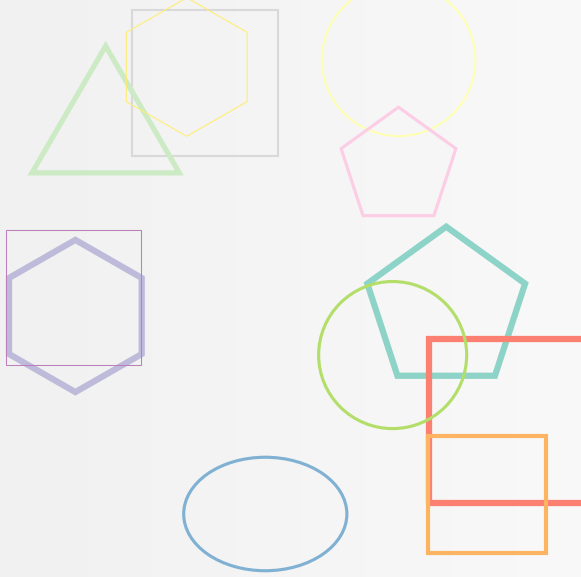[{"shape": "pentagon", "thickness": 3, "radius": 0.71, "center": [0.768, 0.464]}, {"shape": "circle", "thickness": 1, "radius": 0.66, "center": [0.686, 0.895]}, {"shape": "hexagon", "thickness": 3, "radius": 0.66, "center": [0.13, 0.452]}, {"shape": "square", "thickness": 3, "radius": 0.71, "center": [0.879, 0.27]}, {"shape": "oval", "thickness": 1.5, "radius": 0.7, "center": [0.456, 0.109]}, {"shape": "square", "thickness": 2, "radius": 0.51, "center": [0.838, 0.143]}, {"shape": "circle", "thickness": 1.5, "radius": 0.64, "center": [0.676, 0.384]}, {"shape": "pentagon", "thickness": 1.5, "radius": 0.52, "center": [0.686, 0.71]}, {"shape": "square", "thickness": 1, "radius": 0.63, "center": [0.353, 0.855]}, {"shape": "square", "thickness": 0.5, "radius": 0.58, "center": [0.126, 0.484]}, {"shape": "triangle", "thickness": 2.5, "radius": 0.73, "center": [0.182, 0.773]}, {"shape": "hexagon", "thickness": 0.5, "radius": 0.6, "center": [0.321, 0.883]}]